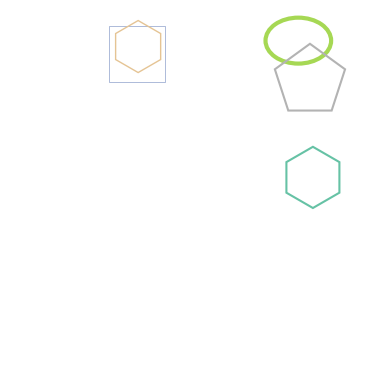[{"shape": "hexagon", "thickness": 1.5, "radius": 0.4, "center": [0.813, 0.539]}, {"shape": "square", "thickness": 0.5, "radius": 0.36, "center": [0.356, 0.86]}, {"shape": "oval", "thickness": 3, "radius": 0.43, "center": [0.775, 0.894]}, {"shape": "hexagon", "thickness": 1, "radius": 0.34, "center": [0.359, 0.879]}, {"shape": "pentagon", "thickness": 1.5, "radius": 0.48, "center": [0.805, 0.79]}]